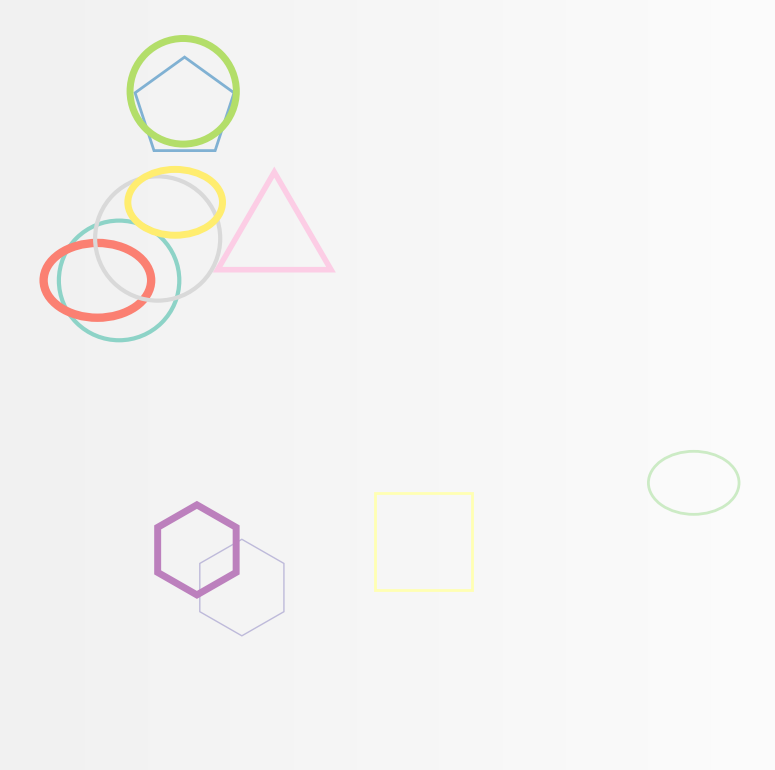[{"shape": "circle", "thickness": 1.5, "radius": 0.39, "center": [0.154, 0.636]}, {"shape": "square", "thickness": 1, "radius": 0.31, "center": [0.546, 0.297]}, {"shape": "hexagon", "thickness": 0.5, "radius": 0.31, "center": [0.312, 0.237]}, {"shape": "oval", "thickness": 3, "radius": 0.35, "center": [0.126, 0.636]}, {"shape": "pentagon", "thickness": 1, "radius": 0.34, "center": [0.238, 0.859]}, {"shape": "circle", "thickness": 2.5, "radius": 0.34, "center": [0.236, 0.881]}, {"shape": "triangle", "thickness": 2, "radius": 0.42, "center": [0.354, 0.692]}, {"shape": "circle", "thickness": 1.5, "radius": 0.4, "center": [0.203, 0.69]}, {"shape": "hexagon", "thickness": 2.5, "radius": 0.29, "center": [0.254, 0.286]}, {"shape": "oval", "thickness": 1, "radius": 0.29, "center": [0.895, 0.373]}, {"shape": "oval", "thickness": 2.5, "radius": 0.31, "center": [0.226, 0.737]}]